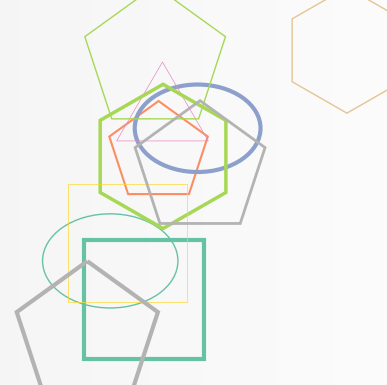[{"shape": "oval", "thickness": 1, "radius": 0.87, "center": [0.284, 0.322]}, {"shape": "square", "thickness": 3, "radius": 0.78, "center": [0.371, 0.222]}, {"shape": "pentagon", "thickness": 1.5, "radius": 0.67, "center": [0.409, 0.604]}, {"shape": "oval", "thickness": 3, "radius": 0.81, "center": [0.51, 0.667]}, {"shape": "triangle", "thickness": 0.5, "radius": 0.68, "center": [0.419, 0.702]}, {"shape": "hexagon", "thickness": 2.5, "radius": 0.94, "center": [0.421, 0.594]}, {"shape": "pentagon", "thickness": 1, "radius": 0.95, "center": [0.4, 0.846]}, {"shape": "square", "thickness": 0.5, "radius": 0.77, "center": [0.33, 0.368]}, {"shape": "hexagon", "thickness": 1, "radius": 0.82, "center": [0.895, 0.869]}, {"shape": "pentagon", "thickness": 3, "radius": 0.96, "center": [0.225, 0.13]}, {"shape": "pentagon", "thickness": 2, "radius": 0.88, "center": [0.516, 0.562]}]